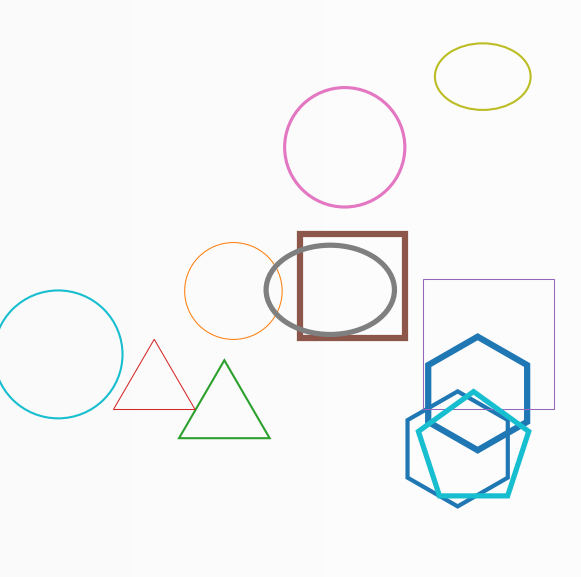[{"shape": "hexagon", "thickness": 3, "radius": 0.49, "center": [0.822, 0.318]}, {"shape": "hexagon", "thickness": 2, "radius": 0.5, "center": [0.787, 0.222]}, {"shape": "circle", "thickness": 0.5, "radius": 0.42, "center": [0.402, 0.495]}, {"shape": "triangle", "thickness": 1, "radius": 0.45, "center": [0.386, 0.285]}, {"shape": "triangle", "thickness": 0.5, "radius": 0.41, "center": [0.265, 0.331]}, {"shape": "square", "thickness": 0.5, "radius": 0.56, "center": [0.84, 0.404]}, {"shape": "square", "thickness": 3, "radius": 0.45, "center": [0.607, 0.504]}, {"shape": "circle", "thickness": 1.5, "radius": 0.52, "center": [0.593, 0.744]}, {"shape": "oval", "thickness": 2.5, "radius": 0.55, "center": [0.568, 0.497]}, {"shape": "oval", "thickness": 1, "radius": 0.41, "center": [0.831, 0.866]}, {"shape": "circle", "thickness": 1, "radius": 0.55, "center": [0.1, 0.385]}, {"shape": "pentagon", "thickness": 2.5, "radius": 0.5, "center": [0.815, 0.221]}]